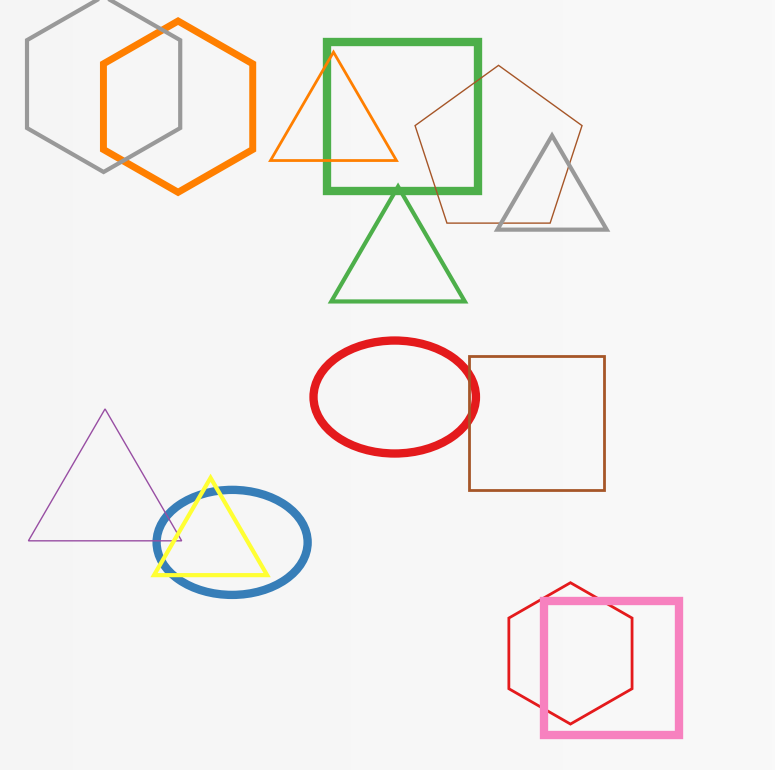[{"shape": "hexagon", "thickness": 1, "radius": 0.46, "center": [0.736, 0.151]}, {"shape": "oval", "thickness": 3, "radius": 0.52, "center": [0.509, 0.484]}, {"shape": "oval", "thickness": 3, "radius": 0.49, "center": [0.3, 0.296]}, {"shape": "triangle", "thickness": 1.5, "radius": 0.5, "center": [0.514, 0.658]}, {"shape": "square", "thickness": 3, "radius": 0.48, "center": [0.519, 0.849]}, {"shape": "triangle", "thickness": 0.5, "radius": 0.57, "center": [0.136, 0.355]}, {"shape": "hexagon", "thickness": 2.5, "radius": 0.56, "center": [0.23, 0.861]}, {"shape": "triangle", "thickness": 1, "radius": 0.47, "center": [0.43, 0.838]}, {"shape": "triangle", "thickness": 1.5, "radius": 0.42, "center": [0.272, 0.295]}, {"shape": "pentagon", "thickness": 0.5, "radius": 0.57, "center": [0.643, 0.802]}, {"shape": "square", "thickness": 1, "radius": 0.44, "center": [0.692, 0.451]}, {"shape": "square", "thickness": 3, "radius": 0.43, "center": [0.789, 0.132]}, {"shape": "hexagon", "thickness": 1.5, "radius": 0.57, "center": [0.134, 0.891]}, {"shape": "triangle", "thickness": 1.5, "radius": 0.41, "center": [0.712, 0.742]}]